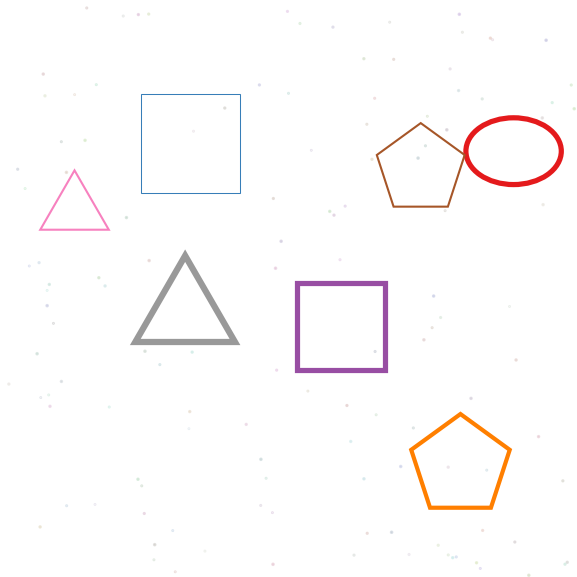[{"shape": "oval", "thickness": 2.5, "radius": 0.41, "center": [0.889, 0.737]}, {"shape": "square", "thickness": 0.5, "radius": 0.43, "center": [0.33, 0.751]}, {"shape": "square", "thickness": 2.5, "radius": 0.38, "center": [0.59, 0.434]}, {"shape": "pentagon", "thickness": 2, "radius": 0.45, "center": [0.797, 0.193]}, {"shape": "pentagon", "thickness": 1, "radius": 0.4, "center": [0.729, 0.706]}, {"shape": "triangle", "thickness": 1, "radius": 0.34, "center": [0.129, 0.636]}, {"shape": "triangle", "thickness": 3, "radius": 0.5, "center": [0.321, 0.457]}]